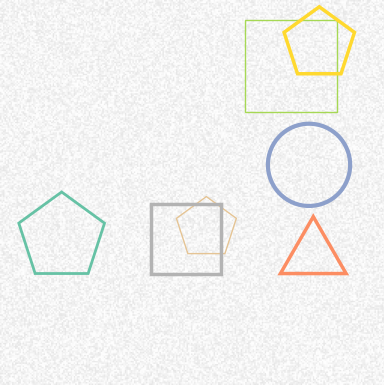[{"shape": "pentagon", "thickness": 2, "radius": 0.59, "center": [0.16, 0.384]}, {"shape": "triangle", "thickness": 2.5, "radius": 0.49, "center": [0.814, 0.339]}, {"shape": "circle", "thickness": 3, "radius": 0.53, "center": [0.803, 0.572]}, {"shape": "square", "thickness": 1, "radius": 0.6, "center": [0.755, 0.828]}, {"shape": "pentagon", "thickness": 2.5, "radius": 0.48, "center": [0.829, 0.886]}, {"shape": "pentagon", "thickness": 1, "radius": 0.41, "center": [0.536, 0.408]}, {"shape": "square", "thickness": 2.5, "radius": 0.45, "center": [0.482, 0.38]}]